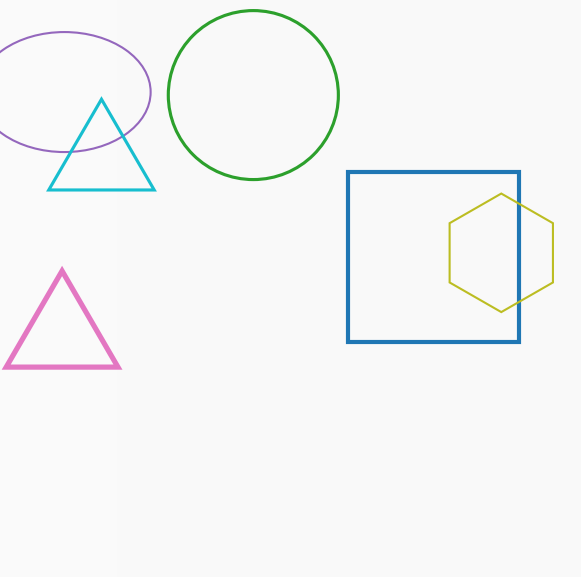[{"shape": "square", "thickness": 2, "radius": 0.74, "center": [0.745, 0.555]}, {"shape": "circle", "thickness": 1.5, "radius": 0.73, "center": [0.436, 0.834]}, {"shape": "oval", "thickness": 1, "radius": 0.74, "center": [0.111, 0.84]}, {"shape": "triangle", "thickness": 2.5, "radius": 0.56, "center": [0.107, 0.419]}, {"shape": "hexagon", "thickness": 1, "radius": 0.51, "center": [0.862, 0.561]}, {"shape": "triangle", "thickness": 1.5, "radius": 0.52, "center": [0.175, 0.723]}]